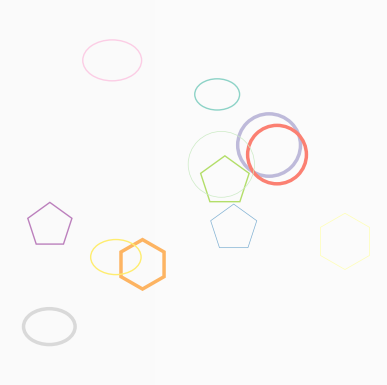[{"shape": "oval", "thickness": 1, "radius": 0.29, "center": [0.56, 0.755]}, {"shape": "hexagon", "thickness": 0.5, "radius": 0.37, "center": [0.89, 0.373]}, {"shape": "circle", "thickness": 2.5, "radius": 0.41, "center": [0.694, 0.623]}, {"shape": "circle", "thickness": 2.5, "radius": 0.38, "center": [0.715, 0.598]}, {"shape": "pentagon", "thickness": 0.5, "radius": 0.31, "center": [0.603, 0.407]}, {"shape": "hexagon", "thickness": 2.5, "radius": 0.32, "center": [0.368, 0.313]}, {"shape": "pentagon", "thickness": 1, "radius": 0.33, "center": [0.58, 0.529]}, {"shape": "oval", "thickness": 1, "radius": 0.38, "center": [0.29, 0.843]}, {"shape": "oval", "thickness": 2.5, "radius": 0.33, "center": [0.127, 0.152]}, {"shape": "pentagon", "thickness": 1, "radius": 0.3, "center": [0.129, 0.414]}, {"shape": "circle", "thickness": 0.5, "radius": 0.43, "center": [0.571, 0.573]}, {"shape": "oval", "thickness": 1, "radius": 0.33, "center": [0.299, 0.332]}]